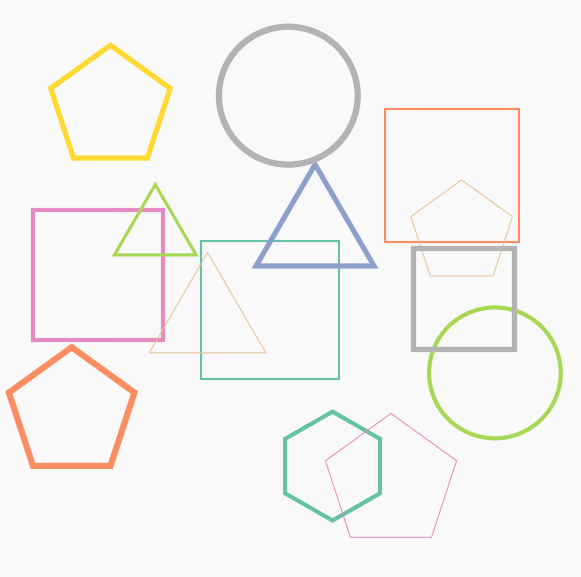[{"shape": "hexagon", "thickness": 2, "radius": 0.47, "center": [0.572, 0.192]}, {"shape": "square", "thickness": 1, "radius": 0.6, "center": [0.464, 0.463]}, {"shape": "square", "thickness": 1, "radius": 0.58, "center": [0.778, 0.695]}, {"shape": "pentagon", "thickness": 3, "radius": 0.57, "center": [0.123, 0.284]}, {"shape": "triangle", "thickness": 2.5, "radius": 0.59, "center": [0.542, 0.597]}, {"shape": "pentagon", "thickness": 0.5, "radius": 0.59, "center": [0.673, 0.165]}, {"shape": "square", "thickness": 2, "radius": 0.56, "center": [0.169, 0.523]}, {"shape": "triangle", "thickness": 1.5, "radius": 0.41, "center": [0.267, 0.598]}, {"shape": "circle", "thickness": 2, "radius": 0.57, "center": [0.851, 0.353]}, {"shape": "pentagon", "thickness": 2.5, "radius": 0.54, "center": [0.19, 0.813]}, {"shape": "pentagon", "thickness": 0.5, "radius": 0.46, "center": [0.794, 0.596]}, {"shape": "triangle", "thickness": 0.5, "radius": 0.58, "center": [0.357, 0.446]}, {"shape": "square", "thickness": 2.5, "radius": 0.43, "center": [0.797, 0.482]}, {"shape": "circle", "thickness": 3, "radius": 0.6, "center": [0.496, 0.833]}]